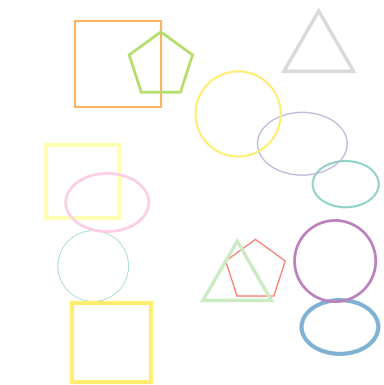[{"shape": "circle", "thickness": 0.5, "radius": 0.46, "center": [0.242, 0.309]}, {"shape": "oval", "thickness": 1.5, "radius": 0.43, "center": [0.898, 0.522]}, {"shape": "square", "thickness": 3, "radius": 0.48, "center": [0.215, 0.529]}, {"shape": "oval", "thickness": 1, "radius": 0.58, "center": [0.785, 0.627]}, {"shape": "pentagon", "thickness": 1, "radius": 0.41, "center": [0.663, 0.297]}, {"shape": "oval", "thickness": 3, "radius": 0.5, "center": [0.883, 0.151]}, {"shape": "square", "thickness": 1.5, "radius": 0.56, "center": [0.306, 0.834]}, {"shape": "pentagon", "thickness": 2, "radius": 0.43, "center": [0.418, 0.831]}, {"shape": "oval", "thickness": 2, "radius": 0.54, "center": [0.279, 0.474]}, {"shape": "triangle", "thickness": 2.5, "radius": 0.52, "center": [0.828, 0.867]}, {"shape": "circle", "thickness": 2, "radius": 0.53, "center": [0.871, 0.322]}, {"shape": "triangle", "thickness": 2.5, "radius": 0.51, "center": [0.616, 0.271]}, {"shape": "circle", "thickness": 1.5, "radius": 0.55, "center": [0.619, 0.704]}, {"shape": "square", "thickness": 3, "radius": 0.51, "center": [0.289, 0.111]}]